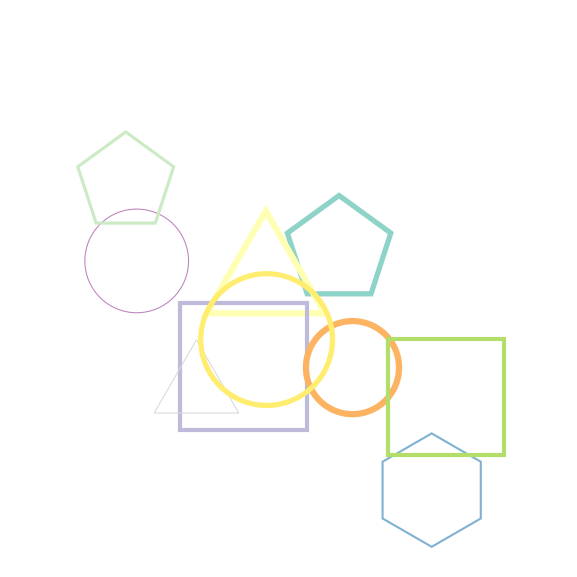[{"shape": "pentagon", "thickness": 2.5, "radius": 0.47, "center": [0.587, 0.566]}, {"shape": "triangle", "thickness": 3, "radius": 0.59, "center": [0.46, 0.516]}, {"shape": "square", "thickness": 2, "radius": 0.55, "center": [0.422, 0.364]}, {"shape": "hexagon", "thickness": 1, "radius": 0.49, "center": [0.747, 0.15]}, {"shape": "circle", "thickness": 3, "radius": 0.4, "center": [0.61, 0.363]}, {"shape": "square", "thickness": 2, "radius": 0.5, "center": [0.773, 0.312]}, {"shape": "triangle", "thickness": 0.5, "radius": 0.42, "center": [0.34, 0.326]}, {"shape": "circle", "thickness": 0.5, "radius": 0.45, "center": [0.237, 0.547]}, {"shape": "pentagon", "thickness": 1.5, "radius": 0.44, "center": [0.218, 0.683]}, {"shape": "circle", "thickness": 2.5, "radius": 0.57, "center": [0.462, 0.411]}]